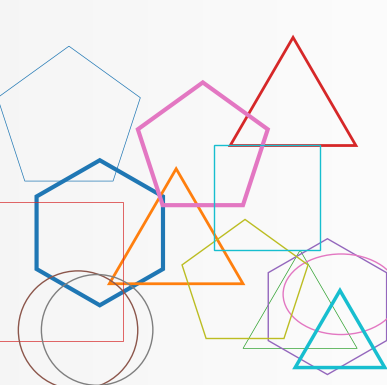[{"shape": "pentagon", "thickness": 0.5, "radius": 0.97, "center": [0.178, 0.686]}, {"shape": "hexagon", "thickness": 3, "radius": 0.94, "center": [0.258, 0.395]}, {"shape": "triangle", "thickness": 2, "radius": 1.0, "center": [0.455, 0.363]}, {"shape": "triangle", "thickness": 0.5, "radius": 0.85, "center": [0.774, 0.18]}, {"shape": "square", "thickness": 0.5, "radius": 0.9, "center": [0.136, 0.296]}, {"shape": "triangle", "thickness": 2, "radius": 0.94, "center": [0.756, 0.716]}, {"shape": "hexagon", "thickness": 1, "radius": 0.88, "center": [0.845, 0.204]}, {"shape": "circle", "thickness": 1, "radius": 0.77, "center": [0.201, 0.142]}, {"shape": "pentagon", "thickness": 3, "radius": 0.88, "center": [0.523, 0.61]}, {"shape": "oval", "thickness": 1, "radius": 0.75, "center": [0.88, 0.236]}, {"shape": "circle", "thickness": 1, "radius": 0.72, "center": [0.251, 0.143]}, {"shape": "pentagon", "thickness": 1, "radius": 0.85, "center": [0.632, 0.259]}, {"shape": "triangle", "thickness": 2.5, "radius": 0.67, "center": [0.877, 0.112]}, {"shape": "square", "thickness": 1, "radius": 0.68, "center": [0.689, 0.487]}]